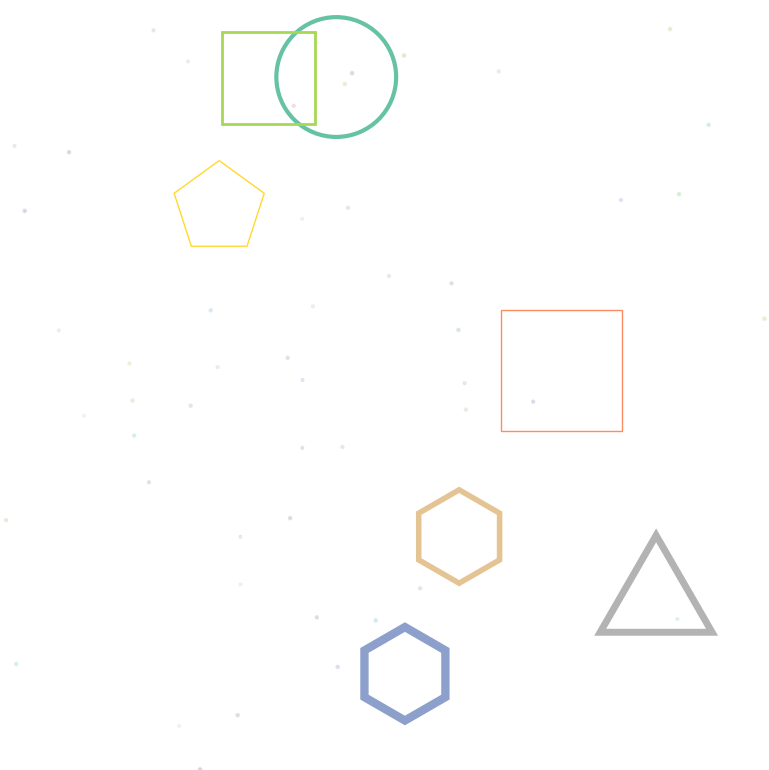[{"shape": "circle", "thickness": 1.5, "radius": 0.39, "center": [0.437, 0.9]}, {"shape": "square", "thickness": 0.5, "radius": 0.39, "center": [0.729, 0.519]}, {"shape": "hexagon", "thickness": 3, "radius": 0.3, "center": [0.526, 0.125]}, {"shape": "square", "thickness": 1, "radius": 0.3, "center": [0.349, 0.899]}, {"shape": "pentagon", "thickness": 0.5, "radius": 0.31, "center": [0.285, 0.73]}, {"shape": "hexagon", "thickness": 2, "radius": 0.3, "center": [0.596, 0.303]}, {"shape": "triangle", "thickness": 2.5, "radius": 0.42, "center": [0.852, 0.221]}]